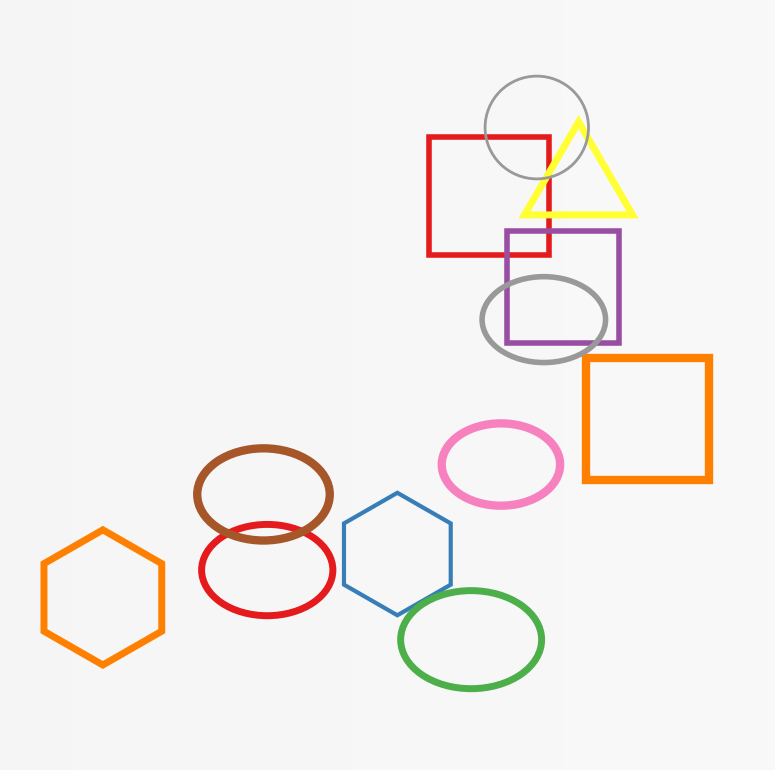[{"shape": "square", "thickness": 2, "radius": 0.38, "center": [0.631, 0.745]}, {"shape": "oval", "thickness": 2.5, "radius": 0.42, "center": [0.345, 0.26]}, {"shape": "hexagon", "thickness": 1.5, "radius": 0.4, "center": [0.513, 0.28]}, {"shape": "oval", "thickness": 2.5, "radius": 0.45, "center": [0.608, 0.169]}, {"shape": "square", "thickness": 2, "radius": 0.36, "center": [0.726, 0.627]}, {"shape": "square", "thickness": 3, "radius": 0.4, "center": [0.836, 0.456]}, {"shape": "hexagon", "thickness": 2.5, "radius": 0.44, "center": [0.133, 0.224]}, {"shape": "triangle", "thickness": 2.5, "radius": 0.4, "center": [0.747, 0.761]}, {"shape": "oval", "thickness": 3, "radius": 0.43, "center": [0.34, 0.358]}, {"shape": "oval", "thickness": 3, "radius": 0.38, "center": [0.646, 0.397]}, {"shape": "circle", "thickness": 1, "radius": 0.33, "center": [0.693, 0.834]}, {"shape": "oval", "thickness": 2, "radius": 0.4, "center": [0.702, 0.585]}]